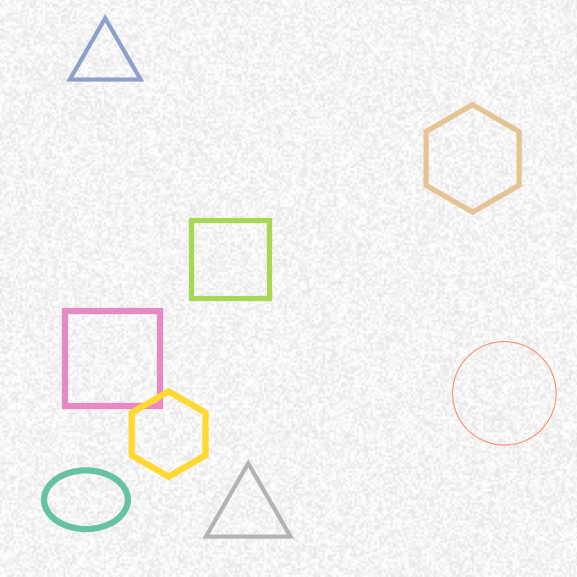[{"shape": "oval", "thickness": 3, "radius": 0.36, "center": [0.149, 0.134]}, {"shape": "circle", "thickness": 0.5, "radius": 0.45, "center": [0.873, 0.318]}, {"shape": "triangle", "thickness": 2, "radius": 0.35, "center": [0.182, 0.897]}, {"shape": "square", "thickness": 3, "radius": 0.41, "center": [0.195, 0.379]}, {"shape": "square", "thickness": 2.5, "radius": 0.34, "center": [0.398, 0.551]}, {"shape": "hexagon", "thickness": 3, "radius": 0.37, "center": [0.292, 0.248]}, {"shape": "hexagon", "thickness": 2.5, "radius": 0.47, "center": [0.818, 0.725]}, {"shape": "triangle", "thickness": 2, "radius": 0.42, "center": [0.43, 0.112]}]